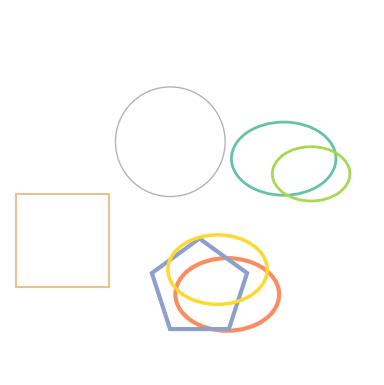[{"shape": "oval", "thickness": 2, "radius": 0.68, "center": [0.737, 0.588]}, {"shape": "oval", "thickness": 3, "radius": 0.67, "center": [0.59, 0.235]}, {"shape": "pentagon", "thickness": 3, "radius": 0.65, "center": [0.518, 0.251]}, {"shape": "oval", "thickness": 2, "radius": 0.5, "center": [0.808, 0.548]}, {"shape": "oval", "thickness": 2.5, "radius": 0.64, "center": [0.565, 0.3]}, {"shape": "square", "thickness": 1.5, "radius": 0.61, "center": [0.162, 0.374]}, {"shape": "circle", "thickness": 1, "radius": 0.71, "center": [0.442, 0.632]}]